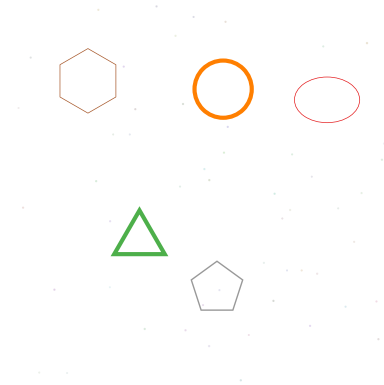[{"shape": "oval", "thickness": 0.5, "radius": 0.42, "center": [0.85, 0.741]}, {"shape": "triangle", "thickness": 3, "radius": 0.38, "center": [0.362, 0.378]}, {"shape": "circle", "thickness": 3, "radius": 0.37, "center": [0.58, 0.768]}, {"shape": "hexagon", "thickness": 0.5, "radius": 0.42, "center": [0.228, 0.79]}, {"shape": "pentagon", "thickness": 1, "radius": 0.35, "center": [0.564, 0.251]}]